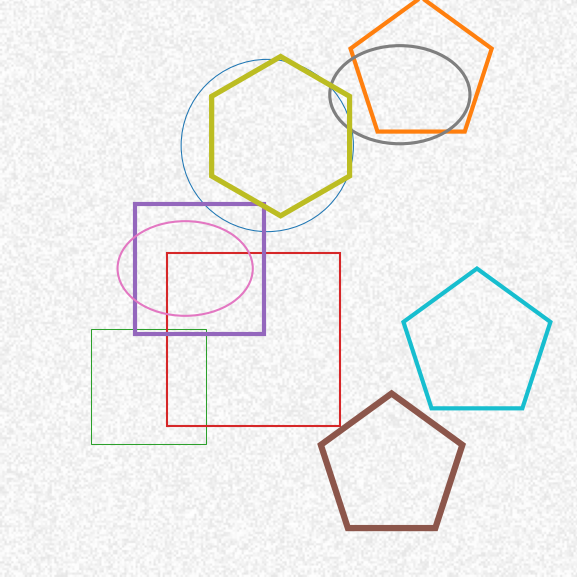[{"shape": "circle", "thickness": 0.5, "radius": 0.75, "center": [0.463, 0.747]}, {"shape": "pentagon", "thickness": 2, "radius": 0.64, "center": [0.729, 0.875]}, {"shape": "square", "thickness": 0.5, "radius": 0.5, "center": [0.257, 0.33]}, {"shape": "square", "thickness": 1, "radius": 0.75, "center": [0.439, 0.411]}, {"shape": "square", "thickness": 2, "radius": 0.56, "center": [0.346, 0.533]}, {"shape": "pentagon", "thickness": 3, "radius": 0.64, "center": [0.678, 0.189]}, {"shape": "oval", "thickness": 1, "radius": 0.59, "center": [0.321, 0.534]}, {"shape": "oval", "thickness": 1.5, "radius": 0.61, "center": [0.692, 0.835]}, {"shape": "hexagon", "thickness": 2.5, "radius": 0.69, "center": [0.486, 0.763]}, {"shape": "pentagon", "thickness": 2, "radius": 0.67, "center": [0.826, 0.4]}]